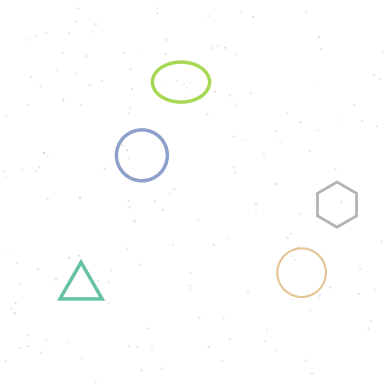[{"shape": "triangle", "thickness": 2.5, "radius": 0.32, "center": [0.21, 0.255]}, {"shape": "circle", "thickness": 2.5, "radius": 0.33, "center": [0.369, 0.597]}, {"shape": "oval", "thickness": 2.5, "radius": 0.37, "center": [0.47, 0.787]}, {"shape": "circle", "thickness": 1.5, "radius": 0.32, "center": [0.784, 0.292]}, {"shape": "hexagon", "thickness": 2, "radius": 0.29, "center": [0.875, 0.469]}]